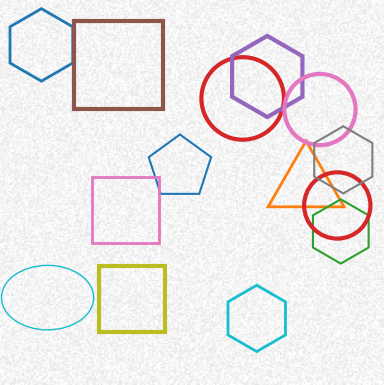[{"shape": "hexagon", "thickness": 2, "radius": 0.47, "center": [0.107, 0.883]}, {"shape": "pentagon", "thickness": 1.5, "radius": 0.43, "center": [0.467, 0.565]}, {"shape": "triangle", "thickness": 2, "radius": 0.57, "center": [0.795, 0.52]}, {"shape": "hexagon", "thickness": 1.5, "radius": 0.42, "center": [0.885, 0.399]}, {"shape": "circle", "thickness": 3, "radius": 0.43, "center": [0.876, 0.466]}, {"shape": "circle", "thickness": 3, "radius": 0.54, "center": [0.63, 0.744]}, {"shape": "hexagon", "thickness": 3, "radius": 0.53, "center": [0.694, 0.801]}, {"shape": "square", "thickness": 3, "radius": 0.58, "center": [0.307, 0.831]}, {"shape": "circle", "thickness": 3, "radius": 0.46, "center": [0.831, 0.715]}, {"shape": "square", "thickness": 2, "radius": 0.43, "center": [0.326, 0.455]}, {"shape": "hexagon", "thickness": 1.5, "radius": 0.44, "center": [0.892, 0.585]}, {"shape": "square", "thickness": 3, "radius": 0.43, "center": [0.344, 0.224]}, {"shape": "oval", "thickness": 1, "radius": 0.6, "center": [0.124, 0.227]}, {"shape": "hexagon", "thickness": 2, "radius": 0.43, "center": [0.667, 0.173]}]